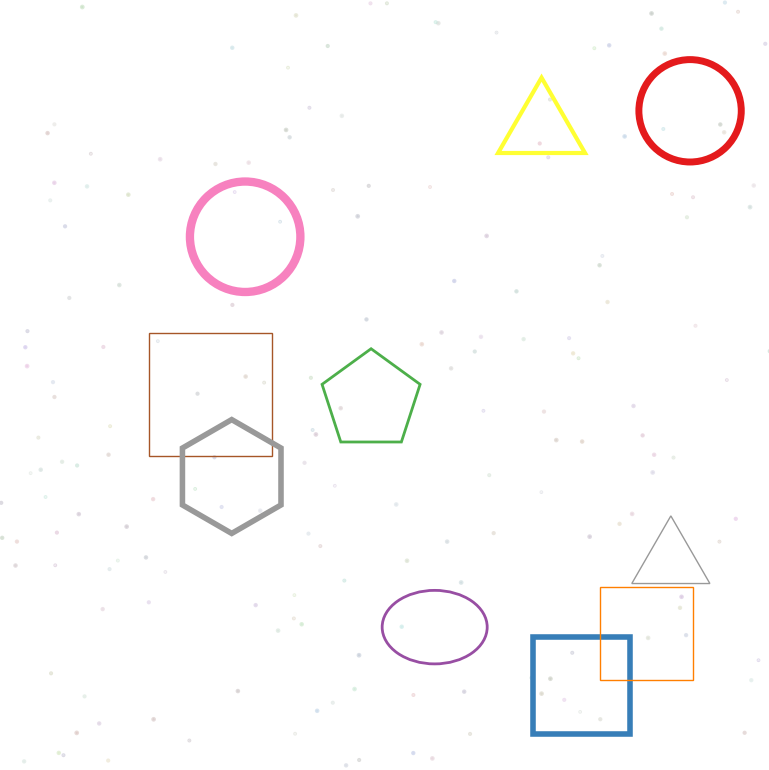[{"shape": "circle", "thickness": 2.5, "radius": 0.33, "center": [0.896, 0.856]}, {"shape": "square", "thickness": 2, "radius": 0.31, "center": [0.755, 0.109]}, {"shape": "pentagon", "thickness": 1, "radius": 0.33, "center": [0.482, 0.48]}, {"shape": "oval", "thickness": 1, "radius": 0.34, "center": [0.565, 0.186]}, {"shape": "square", "thickness": 0.5, "radius": 0.3, "center": [0.839, 0.177]}, {"shape": "triangle", "thickness": 1.5, "radius": 0.33, "center": [0.703, 0.834]}, {"shape": "square", "thickness": 0.5, "radius": 0.4, "center": [0.274, 0.488]}, {"shape": "circle", "thickness": 3, "radius": 0.36, "center": [0.318, 0.693]}, {"shape": "hexagon", "thickness": 2, "radius": 0.37, "center": [0.301, 0.381]}, {"shape": "triangle", "thickness": 0.5, "radius": 0.29, "center": [0.871, 0.271]}]